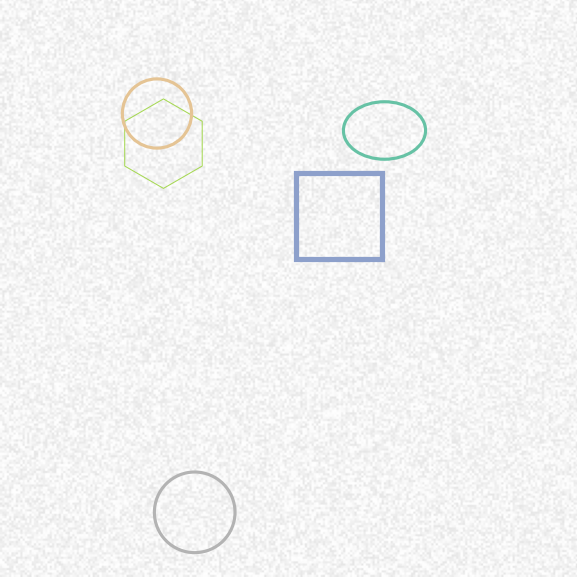[{"shape": "oval", "thickness": 1.5, "radius": 0.36, "center": [0.666, 0.773]}, {"shape": "square", "thickness": 2.5, "radius": 0.37, "center": [0.586, 0.625]}, {"shape": "hexagon", "thickness": 0.5, "radius": 0.39, "center": [0.283, 0.75]}, {"shape": "circle", "thickness": 1.5, "radius": 0.3, "center": [0.272, 0.803]}, {"shape": "circle", "thickness": 1.5, "radius": 0.35, "center": [0.337, 0.112]}]